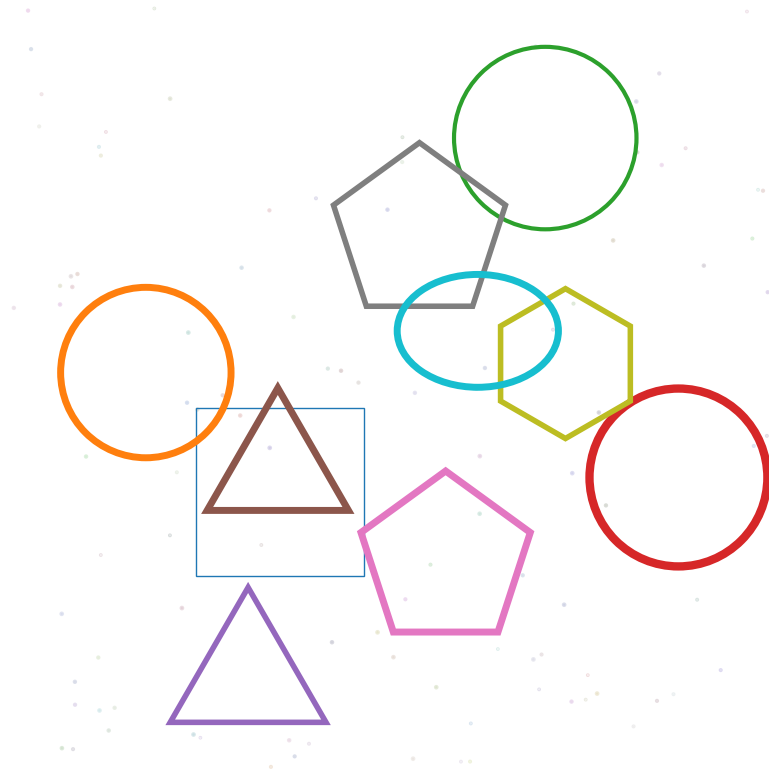[{"shape": "square", "thickness": 0.5, "radius": 0.55, "center": [0.364, 0.36]}, {"shape": "circle", "thickness": 2.5, "radius": 0.55, "center": [0.189, 0.516]}, {"shape": "circle", "thickness": 1.5, "radius": 0.59, "center": [0.708, 0.821]}, {"shape": "circle", "thickness": 3, "radius": 0.58, "center": [0.881, 0.38]}, {"shape": "triangle", "thickness": 2, "radius": 0.58, "center": [0.322, 0.12]}, {"shape": "triangle", "thickness": 2.5, "radius": 0.53, "center": [0.361, 0.39]}, {"shape": "pentagon", "thickness": 2.5, "radius": 0.58, "center": [0.579, 0.273]}, {"shape": "pentagon", "thickness": 2, "radius": 0.59, "center": [0.545, 0.697]}, {"shape": "hexagon", "thickness": 2, "radius": 0.49, "center": [0.734, 0.528]}, {"shape": "oval", "thickness": 2.5, "radius": 0.52, "center": [0.621, 0.57]}]